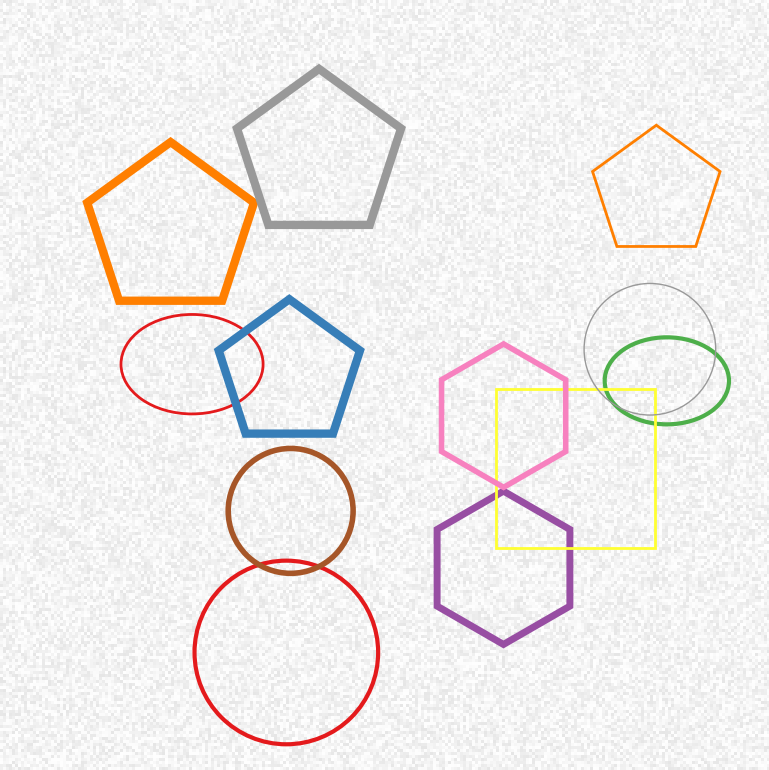[{"shape": "circle", "thickness": 1.5, "radius": 0.6, "center": [0.372, 0.153]}, {"shape": "oval", "thickness": 1, "radius": 0.46, "center": [0.249, 0.527]}, {"shape": "pentagon", "thickness": 3, "radius": 0.48, "center": [0.376, 0.515]}, {"shape": "oval", "thickness": 1.5, "radius": 0.4, "center": [0.866, 0.505]}, {"shape": "hexagon", "thickness": 2.5, "radius": 0.5, "center": [0.654, 0.263]}, {"shape": "pentagon", "thickness": 1, "radius": 0.44, "center": [0.852, 0.75]}, {"shape": "pentagon", "thickness": 3, "radius": 0.57, "center": [0.222, 0.702]}, {"shape": "square", "thickness": 1, "radius": 0.52, "center": [0.747, 0.391]}, {"shape": "circle", "thickness": 2, "radius": 0.41, "center": [0.377, 0.337]}, {"shape": "hexagon", "thickness": 2, "radius": 0.47, "center": [0.654, 0.46]}, {"shape": "circle", "thickness": 0.5, "radius": 0.43, "center": [0.844, 0.546]}, {"shape": "pentagon", "thickness": 3, "radius": 0.56, "center": [0.414, 0.799]}]